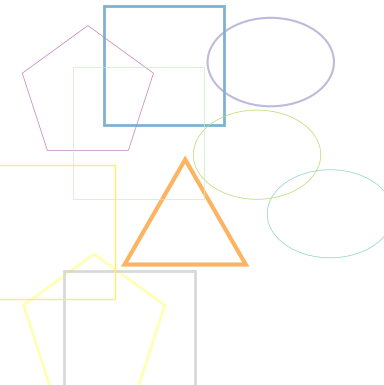[{"shape": "oval", "thickness": 0.5, "radius": 0.82, "center": [0.858, 0.445]}, {"shape": "pentagon", "thickness": 2, "radius": 0.96, "center": [0.245, 0.147]}, {"shape": "oval", "thickness": 1.5, "radius": 0.82, "center": [0.703, 0.839]}, {"shape": "square", "thickness": 2, "radius": 0.78, "center": [0.426, 0.83]}, {"shape": "triangle", "thickness": 3, "radius": 0.91, "center": [0.481, 0.404]}, {"shape": "oval", "thickness": 0.5, "radius": 0.83, "center": [0.668, 0.598]}, {"shape": "square", "thickness": 2, "radius": 0.85, "center": [0.336, 0.126]}, {"shape": "pentagon", "thickness": 0.5, "radius": 0.9, "center": [0.228, 0.754]}, {"shape": "square", "thickness": 0.5, "radius": 0.85, "center": [0.359, 0.654]}, {"shape": "square", "thickness": 1, "radius": 0.87, "center": [0.124, 0.396]}]